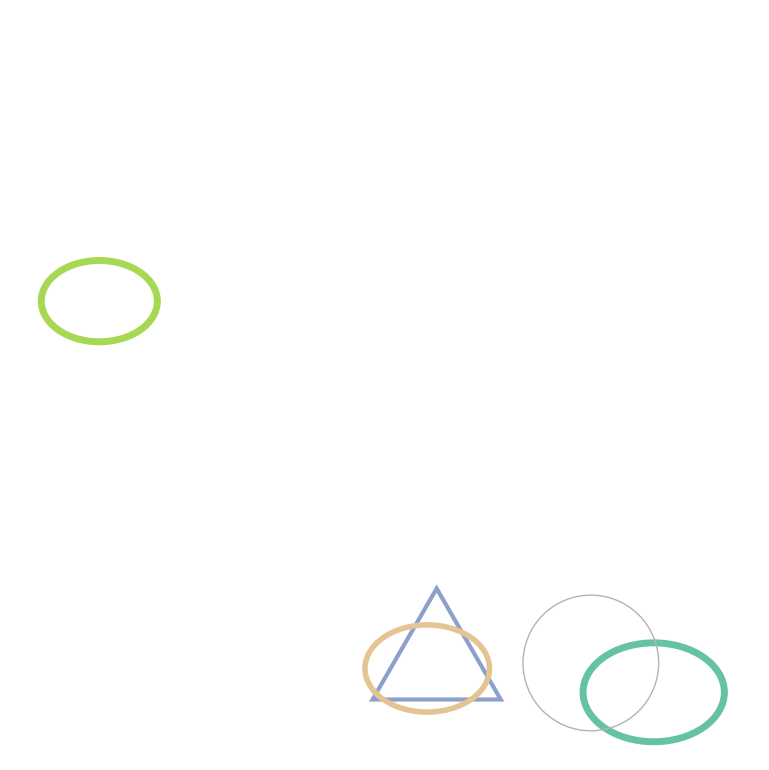[{"shape": "oval", "thickness": 2.5, "radius": 0.46, "center": [0.849, 0.101]}, {"shape": "triangle", "thickness": 1.5, "radius": 0.48, "center": [0.567, 0.14]}, {"shape": "oval", "thickness": 2.5, "radius": 0.38, "center": [0.129, 0.609]}, {"shape": "oval", "thickness": 2, "radius": 0.4, "center": [0.555, 0.132]}, {"shape": "circle", "thickness": 0.5, "radius": 0.44, "center": [0.767, 0.139]}]